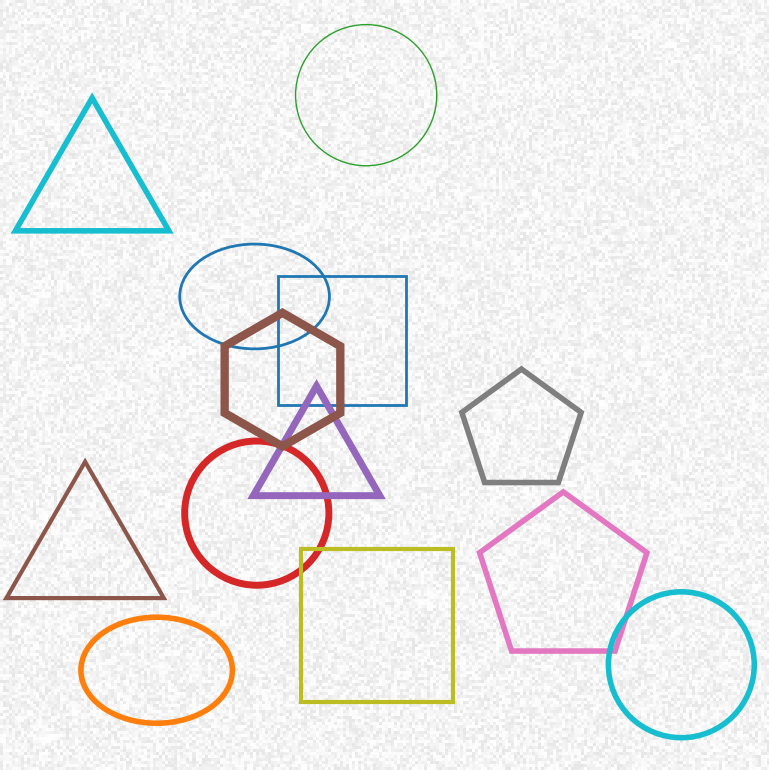[{"shape": "square", "thickness": 1, "radius": 0.42, "center": [0.444, 0.558]}, {"shape": "oval", "thickness": 1, "radius": 0.49, "center": [0.331, 0.615]}, {"shape": "oval", "thickness": 2, "radius": 0.49, "center": [0.203, 0.13]}, {"shape": "circle", "thickness": 0.5, "radius": 0.46, "center": [0.476, 0.876]}, {"shape": "circle", "thickness": 2.5, "radius": 0.47, "center": [0.333, 0.334]}, {"shape": "triangle", "thickness": 2.5, "radius": 0.47, "center": [0.411, 0.404]}, {"shape": "triangle", "thickness": 1.5, "radius": 0.59, "center": [0.111, 0.282]}, {"shape": "hexagon", "thickness": 3, "radius": 0.43, "center": [0.367, 0.507]}, {"shape": "pentagon", "thickness": 2, "radius": 0.57, "center": [0.732, 0.247]}, {"shape": "pentagon", "thickness": 2, "radius": 0.41, "center": [0.677, 0.439]}, {"shape": "square", "thickness": 1.5, "radius": 0.49, "center": [0.49, 0.188]}, {"shape": "triangle", "thickness": 2, "radius": 0.58, "center": [0.12, 0.758]}, {"shape": "circle", "thickness": 2, "radius": 0.47, "center": [0.885, 0.137]}]